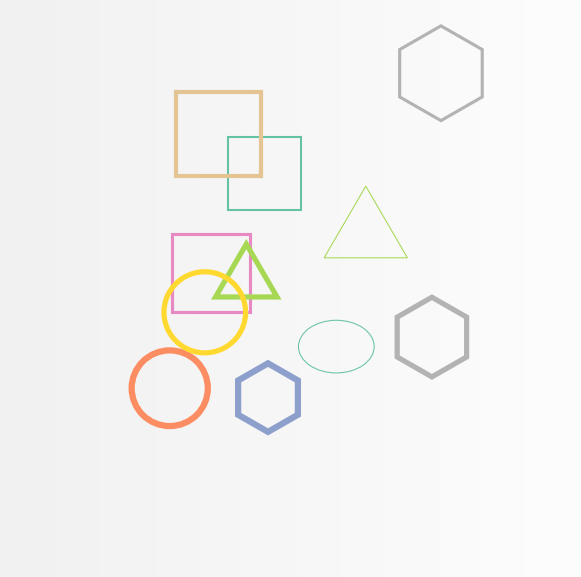[{"shape": "square", "thickness": 1, "radius": 0.31, "center": [0.455, 0.698]}, {"shape": "oval", "thickness": 0.5, "radius": 0.33, "center": [0.579, 0.399]}, {"shape": "circle", "thickness": 3, "radius": 0.33, "center": [0.292, 0.327]}, {"shape": "hexagon", "thickness": 3, "radius": 0.3, "center": [0.461, 0.311]}, {"shape": "square", "thickness": 1.5, "radius": 0.33, "center": [0.363, 0.526]}, {"shape": "triangle", "thickness": 2.5, "radius": 0.31, "center": [0.424, 0.515]}, {"shape": "triangle", "thickness": 0.5, "radius": 0.41, "center": [0.629, 0.594]}, {"shape": "circle", "thickness": 2.5, "radius": 0.35, "center": [0.352, 0.458]}, {"shape": "square", "thickness": 2, "radius": 0.36, "center": [0.376, 0.767]}, {"shape": "hexagon", "thickness": 1.5, "radius": 0.41, "center": [0.759, 0.872]}, {"shape": "hexagon", "thickness": 2.5, "radius": 0.34, "center": [0.743, 0.415]}]